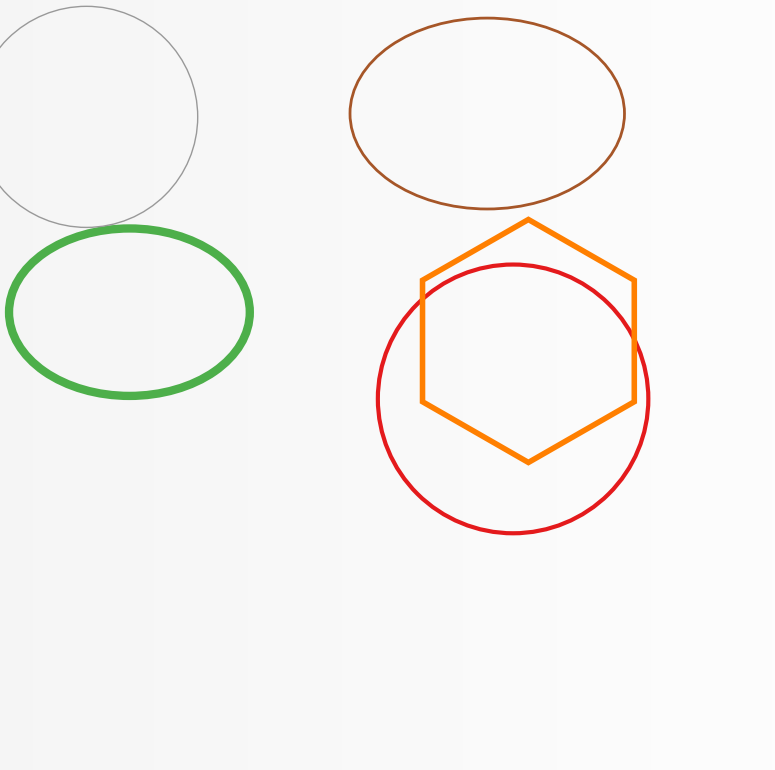[{"shape": "circle", "thickness": 1.5, "radius": 0.87, "center": [0.662, 0.482]}, {"shape": "oval", "thickness": 3, "radius": 0.78, "center": [0.167, 0.595]}, {"shape": "hexagon", "thickness": 2, "radius": 0.79, "center": [0.682, 0.557]}, {"shape": "oval", "thickness": 1, "radius": 0.89, "center": [0.629, 0.853]}, {"shape": "circle", "thickness": 0.5, "radius": 0.72, "center": [0.112, 0.848]}]